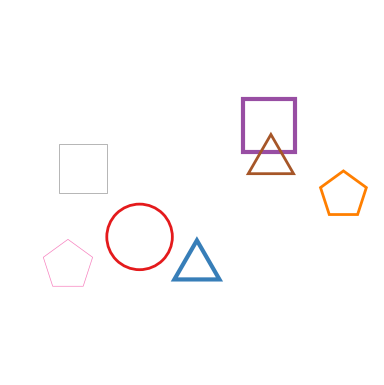[{"shape": "circle", "thickness": 2, "radius": 0.43, "center": [0.363, 0.385]}, {"shape": "triangle", "thickness": 3, "radius": 0.34, "center": [0.511, 0.308]}, {"shape": "square", "thickness": 3, "radius": 0.34, "center": [0.699, 0.675]}, {"shape": "pentagon", "thickness": 2, "radius": 0.31, "center": [0.892, 0.493]}, {"shape": "triangle", "thickness": 2, "radius": 0.34, "center": [0.704, 0.583]}, {"shape": "pentagon", "thickness": 0.5, "radius": 0.34, "center": [0.177, 0.311]}, {"shape": "square", "thickness": 0.5, "radius": 0.31, "center": [0.215, 0.562]}]